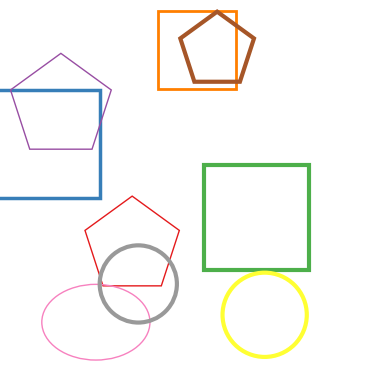[{"shape": "pentagon", "thickness": 1, "radius": 0.64, "center": [0.343, 0.362]}, {"shape": "square", "thickness": 2.5, "radius": 0.7, "center": [0.12, 0.626]}, {"shape": "square", "thickness": 3, "radius": 0.68, "center": [0.666, 0.434]}, {"shape": "pentagon", "thickness": 1, "radius": 0.69, "center": [0.158, 0.724]}, {"shape": "square", "thickness": 2, "radius": 0.51, "center": [0.511, 0.87]}, {"shape": "circle", "thickness": 3, "radius": 0.55, "center": [0.687, 0.182]}, {"shape": "pentagon", "thickness": 3, "radius": 0.5, "center": [0.564, 0.869]}, {"shape": "oval", "thickness": 1, "radius": 0.7, "center": [0.249, 0.163]}, {"shape": "circle", "thickness": 3, "radius": 0.5, "center": [0.359, 0.262]}]